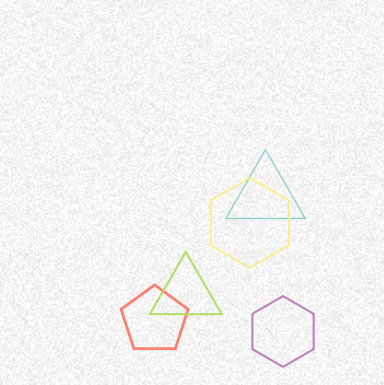[{"shape": "triangle", "thickness": 1, "radius": 0.6, "center": [0.69, 0.492]}, {"shape": "pentagon", "thickness": 2, "radius": 0.46, "center": [0.402, 0.168]}, {"shape": "triangle", "thickness": 1.5, "radius": 0.54, "center": [0.483, 0.238]}, {"shape": "hexagon", "thickness": 1.5, "radius": 0.46, "center": [0.735, 0.139]}, {"shape": "hexagon", "thickness": 1, "radius": 0.58, "center": [0.649, 0.421]}]